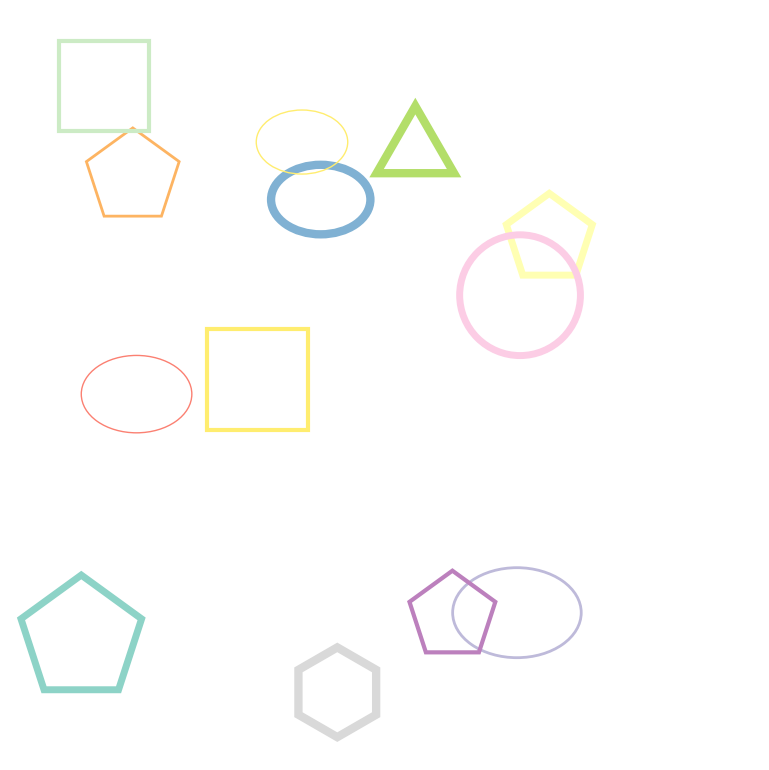[{"shape": "pentagon", "thickness": 2.5, "radius": 0.41, "center": [0.106, 0.171]}, {"shape": "pentagon", "thickness": 2.5, "radius": 0.29, "center": [0.713, 0.69]}, {"shape": "oval", "thickness": 1, "radius": 0.42, "center": [0.671, 0.204]}, {"shape": "oval", "thickness": 0.5, "radius": 0.36, "center": [0.177, 0.488]}, {"shape": "oval", "thickness": 3, "radius": 0.32, "center": [0.417, 0.741]}, {"shape": "pentagon", "thickness": 1, "radius": 0.32, "center": [0.172, 0.771]}, {"shape": "triangle", "thickness": 3, "radius": 0.29, "center": [0.539, 0.804]}, {"shape": "circle", "thickness": 2.5, "radius": 0.39, "center": [0.675, 0.617]}, {"shape": "hexagon", "thickness": 3, "radius": 0.29, "center": [0.438, 0.101]}, {"shape": "pentagon", "thickness": 1.5, "radius": 0.29, "center": [0.588, 0.2]}, {"shape": "square", "thickness": 1.5, "radius": 0.29, "center": [0.135, 0.889]}, {"shape": "square", "thickness": 1.5, "radius": 0.33, "center": [0.335, 0.507]}, {"shape": "oval", "thickness": 0.5, "radius": 0.3, "center": [0.392, 0.816]}]